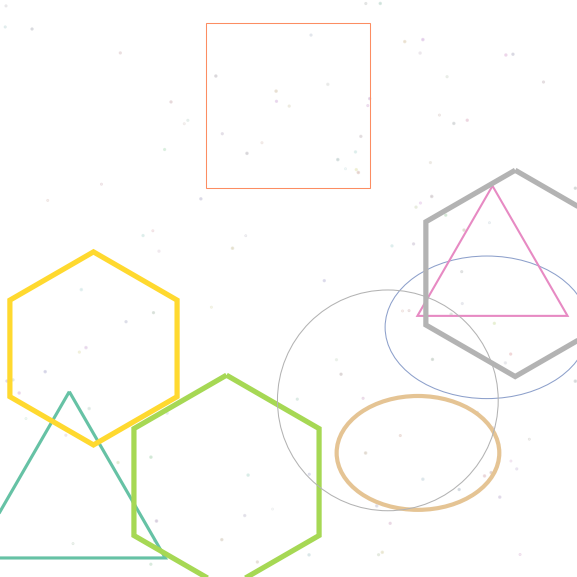[{"shape": "triangle", "thickness": 1.5, "radius": 0.96, "center": [0.12, 0.129]}, {"shape": "square", "thickness": 0.5, "radius": 0.71, "center": [0.499, 0.816]}, {"shape": "oval", "thickness": 0.5, "radius": 0.88, "center": [0.843, 0.432]}, {"shape": "triangle", "thickness": 1, "radius": 0.75, "center": [0.853, 0.527]}, {"shape": "hexagon", "thickness": 2.5, "radius": 0.93, "center": [0.392, 0.164]}, {"shape": "hexagon", "thickness": 2.5, "radius": 0.84, "center": [0.162, 0.396]}, {"shape": "oval", "thickness": 2, "radius": 0.7, "center": [0.724, 0.215]}, {"shape": "circle", "thickness": 0.5, "radius": 0.96, "center": [0.672, 0.306]}, {"shape": "hexagon", "thickness": 2.5, "radius": 0.89, "center": [0.892, 0.526]}]